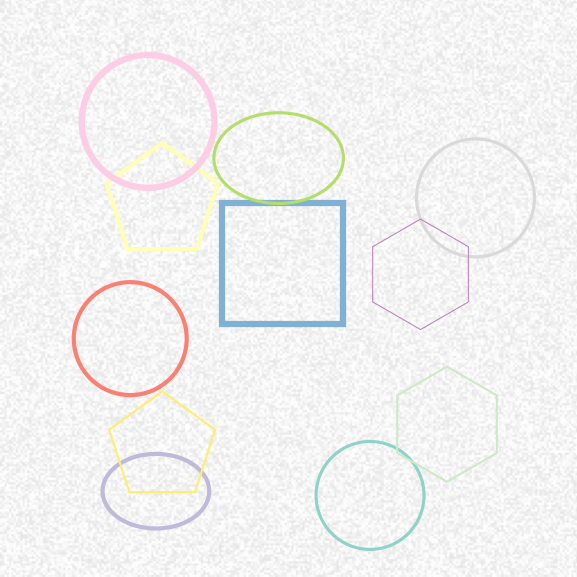[{"shape": "circle", "thickness": 1.5, "radius": 0.47, "center": [0.641, 0.141]}, {"shape": "pentagon", "thickness": 2, "radius": 0.51, "center": [0.281, 0.65]}, {"shape": "oval", "thickness": 2, "radius": 0.46, "center": [0.27, 0.149]}, {"shape": "circle", "thickness": 2, "radius": 0.49, "center": [0.226, 0.413]}, {"shape": "square", "thickness": 3, "radius": 0.52, "center": [0.489, 0.542]}, {"shape": "oval", "thickness": 1.5, "radius": 0.56, "center": [0.483, 0.725]}, {"shape": "circle", "thickness": 3, "radius": 0.57, "center": [0.256, 0.789]}, {"shape": "circle", "thickness": 1.5, "radius": 0.51, "center": [0.823, 0.656]}, {"shape": "hexagon", "thickness": 0.5, "radius": 0.48, "center": [0.728, 0.524]}, {"shape": "hexagon", "thickness": 1, "radius": 0.5, "center": [0.774, 0.265]}, {"shape": "pentagon", "thickness": 1, "radius": 0.48, "center": [0.281, 0.225]}]